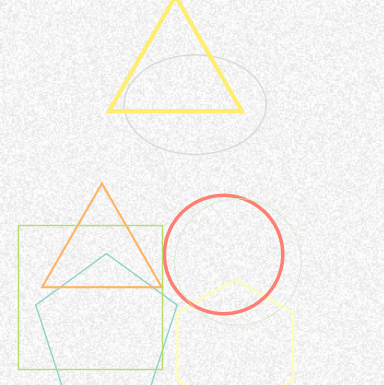[{"shape": "pentagon", "thickness": 1, "radius": 0.97, "center": [0.276, 0.148]}, {"shape": "hexagon", "thickness": 1.5, "radius": 0.87, "center": [0.611, 0.101]}, {"shape": "circle", "thickness": 2.5, "radius": 0.77, "center": [0.581, 0.339]}, {"shape": "triangle", "thickness": 1.5, "radius": 0.9, "center": [0.265, 0.344]}, {"shape": "square", "thickness": 1, "radius": 0.94, "center": [0.234, 0.228]}, {"shape": "oval", "thickness": 1, "radius": 0.92, "center": [0.507, 0.728]}, {"shape": "circle", "thickness": 0.5, "radius": 0.82, "center": [0.618, 0.32]}, {"shape": "triangle", "thickness": 3, "radius": 0.99, "center": [0.456, 0.811]}]